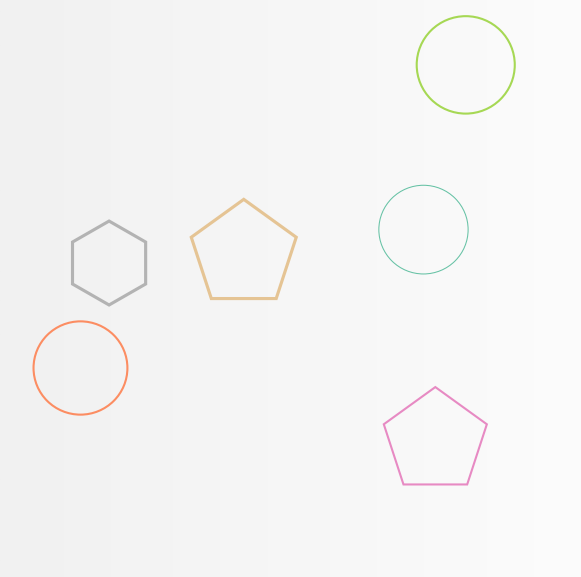[{"shape": "circle", "thickness": 0.5, "radius": 0.38, "center": [0.729, 0.602]}, {"shape": "circle", "thickness": 1, "radius": 0.4, "center": [0.138, 0.362]}, {"shape": "pentagon", "thickness": 1, "radius": 0.47, "center": [0.749, 0.236]}, {"shape": "circle", "thickness": 1, "radius": 0.42, "center": [0.801, 0.887]}, {"shape": "pentagon", "thickness": 1.5, "radius": 0.47, "center": [0.419, 0.559]}, {"shape": "hexagon", "thickness": 1.5, "radius": 0.36, "center": [0.188, 0.544]}]